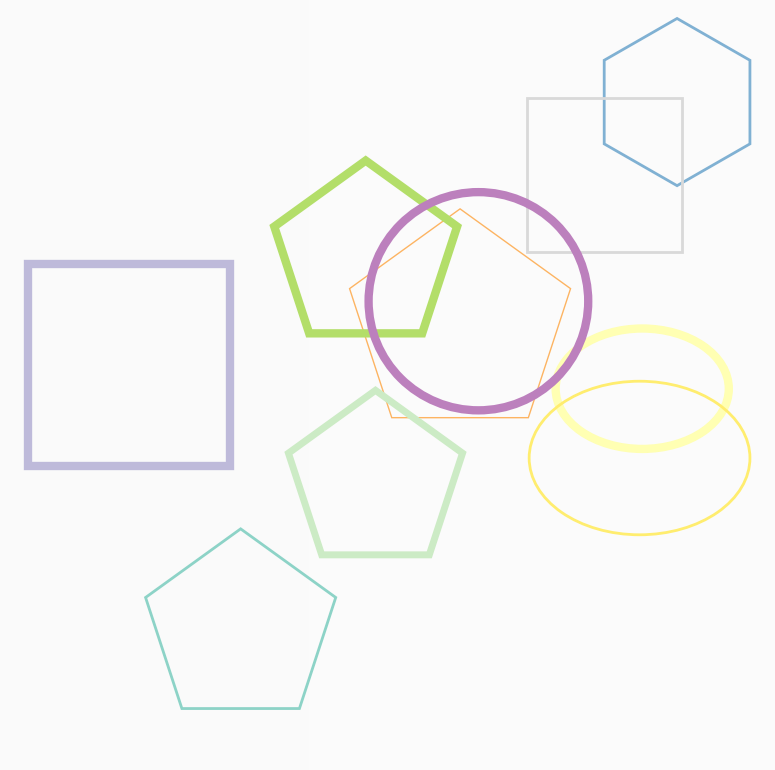[{"shape": "pentagon", "thickness": 1, "radius": 0.64, "center": [0.311, 0.184]}, {"shape": "oval", "thickness": 3, "radius": 0.56, "center": [0.829, 0.495]}, {"shape": "square", "thickness": 3, "radius": 0.65, "center": [0.166, 0.526]}, {"shape": "hexagon", "thickness": 1, "radius": 0.54, "center": [0.874, 0.867]}, {"shape": "pentagon", "thickness": 0.5, "radius": 0.75, "center": [0.594, 0.579]}, {"shape": "pentagon", "thickness": 3, "radius": 0.62, "center": [0.472, 0.667]}, {"shape": "square", "thickness": 1, "radius": 0.5, "center": [0.78, 0.773]}, {"shape": "circle", "thickness": 3, "radius": 0.71, "center": [0.617, 0.609]}, {"shape": "pentagon", "thickness": 2.5, "radius": 0.59, "center": [0.485, 0.375]}, {"shape": "oval", "thickness": 1, "radius": 0.71, "center": [0.825, 0.405]}]